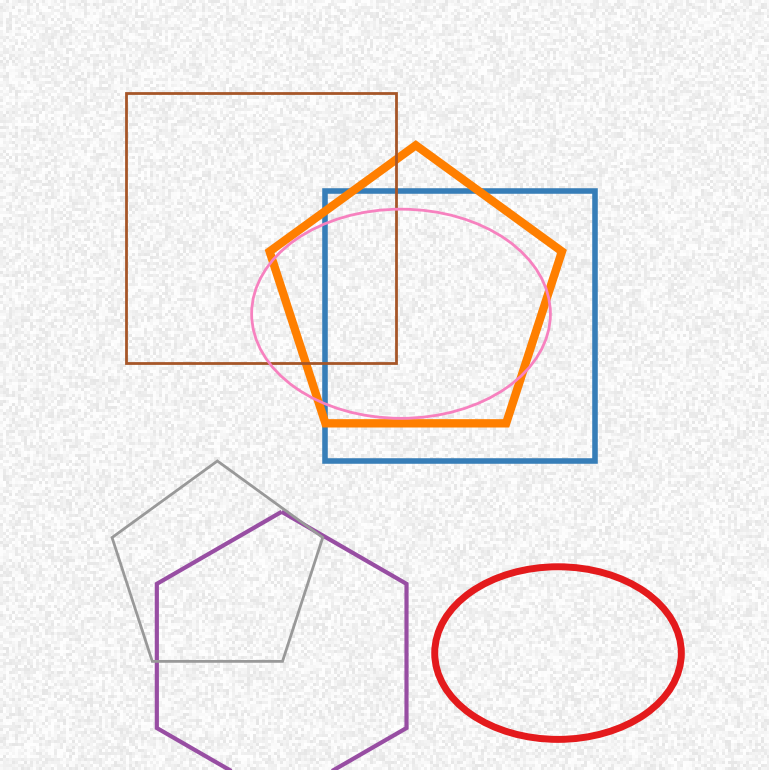[{"shape": "oval", "thickness": 2.5, "radius": 0.8, "center": [0.725, 0.152]}, {"shape": "square", "thickness": 2, "radius": 0.88, "center": [0.598, 0.576]}, {"shape": "hexagon", "thickness": 1.5, "radius": 0.94, "center": [0.366, 0.148]}, {"shape": "pentagon", "thickness": 3, "radius": 1.0, "center": [0.54, 0.612]}, {"shape": "square", "thickness": 1, "radius": 0.88, "center": [0.339, 0.704]}, {"shape": "oval", "thickness": 1, "radius": 0.97, "center": [0.521, 0.593]}, {"shape": "pentagon", "thickness": 1, "radius": 0.72, "center": [0.282, 0.257]}]